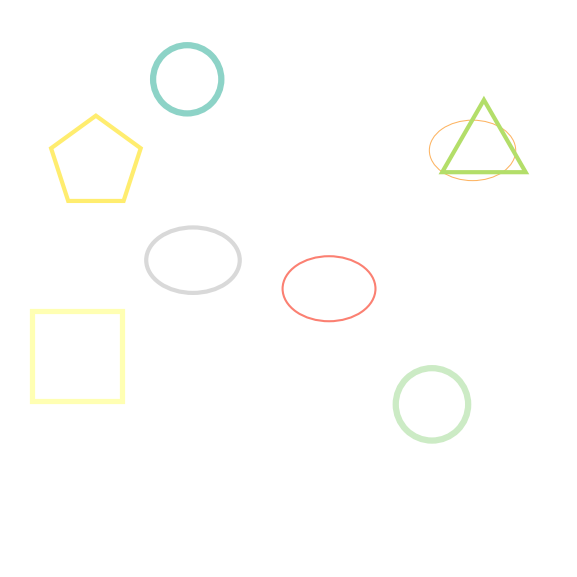[{"shape": "circle", "thickness": 3, "radius": 0.3, "center": [0.324, 0.862]}, {"shape": "square", "thickness": 2.5, "radius": 0.39, "center": [0.133, 0.382]}, {"shape": "oval", "thickness": 1, "radius": 0.4, "center": [0.57, 0.499]}, {"shape": "oval", "thickness": 0.5, "radius": 0.37, "center": [0.818, 0.739]}, {"shape": "triangle", "thickness": 2, "radius": 0.42, "center": [0.838, 0.743]}, {"shape": "oval", "thickness": 2, "radius": 0.4, "center": [0.334, 0.549]}, {"shape": "circle", "thickness": 3, "radius": 0.31, "center": [0.748, 0.299]}, {"shape": "pentagon", "thickness": 2, "radius": 0.41, "center": [0.166, 0.717]}]